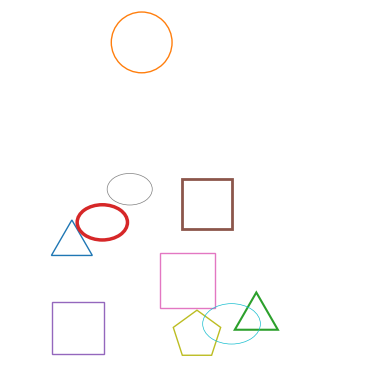[{"shape": "triangle", "thickness": 1, "radius": 0.31, "center": [0.187, 0.367]}, {"shape": "circle", "thickness": 1, "radius": 0.39, "center": [0.368, 0.89]}, {"shape": "triangle", "thickness": 1.5, "radius": 0.32, "center": [0.666, 0.176]}, {"shape": "oval", "thickness": 2.5, "radius": 0.33, "center": [0.266, 0.422]}, {"shape": "square", "thickness": 1, "radius": 0.33, "center": [0.202, 0.147]}, {"shape": "square", "thickness": 2, "radius": 0.32, "center": [0.537, 0.469]}, {"shape": "square", "thickness": 1, "radius": 0.36, "center": [0.488, 0.271]}, {"shape": "oval", "thickness": 0.5, "radius": 0.29, "center": [0.337, 0.509]}, {"shape": "pentagon", "thickness": 1, "radius": 0.32, "center": [0.512, 0.13]}, {"shape": "oval", "thickness": 0.5, "radius": 0.37, "center": [0.601, 0.159]}]